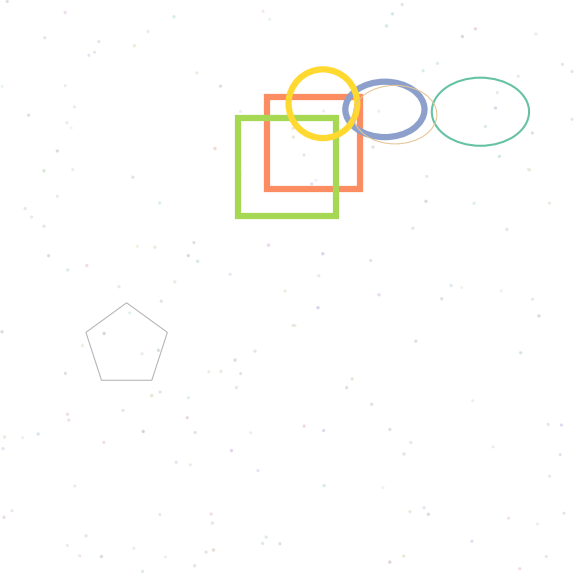[{"shape": "oval", "thickness": 1, "radius": 0.42, "center": [0.832, 0.806]}, {"shape": "square", "thickness": 3, "radius": 0.4, "center": [0.543, 0.751]}, {"shape": "oval", "thickness": 3, "radius": 0.34, "center": [0.667, 0.81]}, {"shape": "square", "thickness": 3, "radius": 0.42, "center": [0.497, 0.709]}, {"shape": "circle", "thickness": 3, "radius": 0.3, "center": [0.559, 0.82]}, {"shape": "oval", "thickness": 0.5, "radius": 0.36, "center": [0.684, 0.801]}, {"shape": "pentagon", "thickness": 0.5, "radius": 0.37, "center": [0.219, 0.401]}]